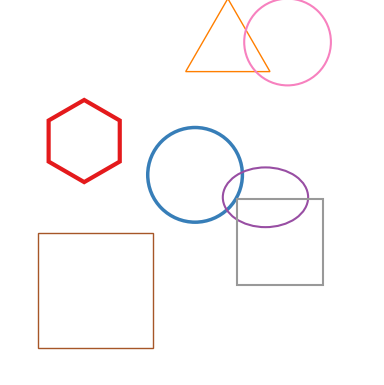[{"shape": "hexagon", "thickness": 3, "radius": 0.53, "center": [0.219, 0.634]}, {"shape": "circle", "thickness": 2.5, "radius": 0.61, "center": [0.507, 0.546]}, {"shape": "oval", "thickness": 1.5, "radius": 0.55, "center": [0.69, 0.488]}, {"shape": "triangle", "thickness": 1, "radius": 0.63, "center": [0.592, 0.877]}, {"shape": "square", "thickness": 1, "radius": 0.75, "center": [0.247, 0.245]}, {"shape": "circle", "thickness": 1.5, "radius": 0.56, "center": [0.747, 0.891]}, {"shape": "square", "thickness": 1.5, "radius": 0.56, "center": [0.728, 0.37]}]